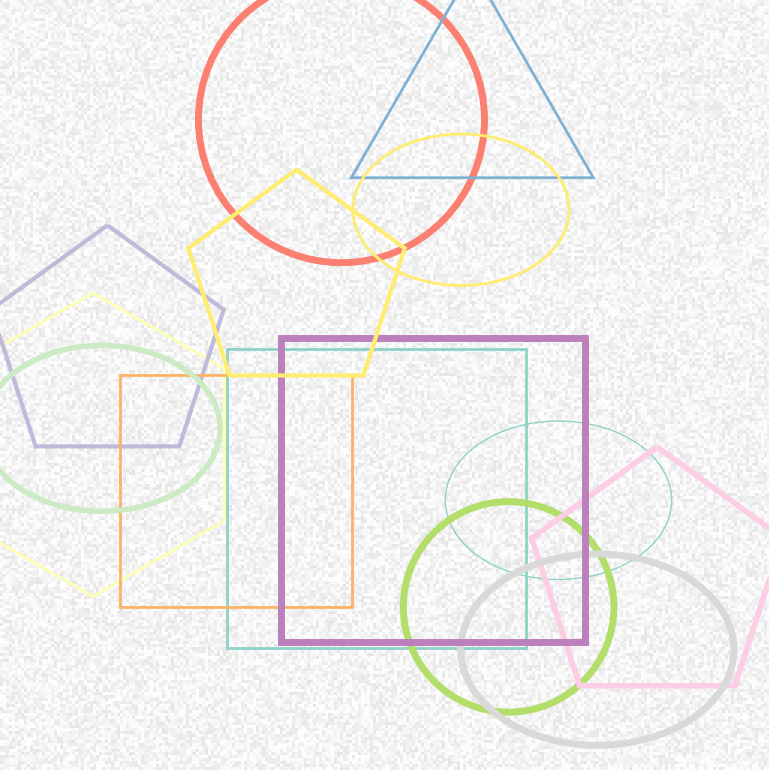[{"shape": "oval", "thickness": 0.5, "radius": 0.73, "center": [0.725, 0.35]}, {"shape": "square", "thickness": 1, "radius": 0.97, "center": [0.489, 0.352]}, {"shape": "hexagon", "thickness": 1, "radius": 0.99, "center": [0.121, 0.422]}, {"shape": "pentagon", "thickness": 1.5, "radius": 0.79, "center": [0.14, 0.549]}, {"shape": "circle", "thickness": 2.5, "radius": 0.93, "center": [0.443, 0.845]}, {"shape": "triangle", "thickness": 1, "radius": 0.91, "center": [0.613, 0.86]}, {"shape": "square", "thickness": 1, "radius": 0.75, "center": [0.306, 0.363]}, {"shape": "circle", "thickness": 2.5, "radius": 0.68, "center": [0.661, 0.212]}, {"shape": "pentagon", "thickness": 2, "radius": 0.86, "center": [0.854, 0.248]}, {"shape": "oval", "thickness": 2.5, "radius": 0.89, "center": [0.776, 0.156]}, {"shape": "square", "thickness": 2.5, "radius": 0.99, "center": [0.562, 0.364]}, {"shape": "oval", "thickness": 2, "radius": 0.77, "center": [0.132, 0.444]}, {"shape": "oval", "thickness": 1, "radius": 0.7, "center": [0.599, 0.728]}, {"shape": "pentagon", "thickness": 1.5, "radius": 0.74, "center": [0.385, 0.632]}]